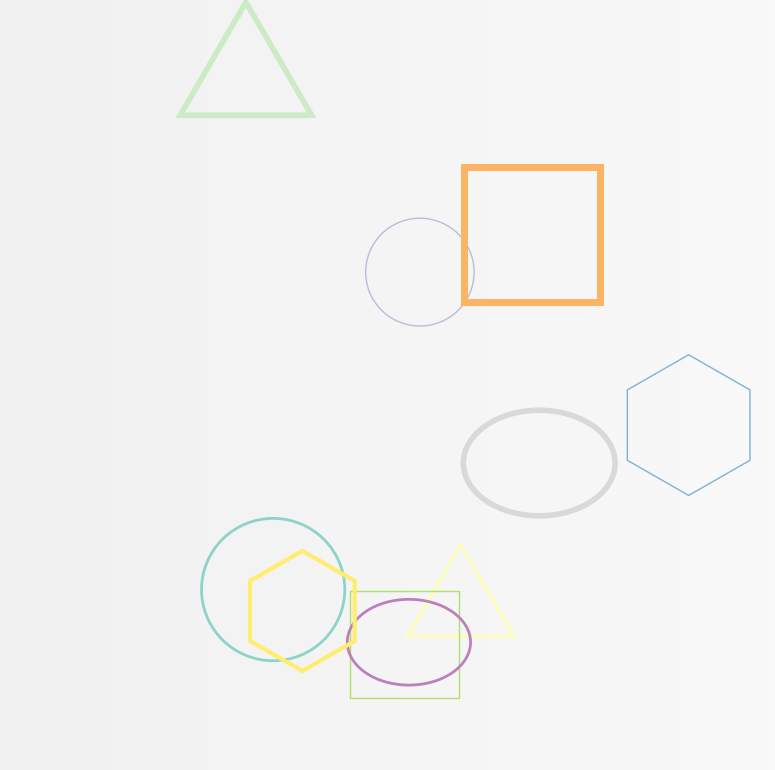[{"shape": "circle", "thickness": 1, "radius": 0.46, "center": [0.352, 0.234]}, {"shape": "triangle", "thickness": 1, "radius": 0.4, "center": [0.594, 0.213]}, {"shape": "circle", "thickness": 0.5, "radius": 0.35, "center": [0.542, 0.647]}, {"shape": "hexagon", "thickness": 0.5, "radius": 0.46, "center": [0.889, 0.448]}, {"shape": "square", "thickness": 2.5, "radius": 0.44, "center": [0.686, 0.696]}, {"shape": "square", "thickness": 0.5, "radius": 0.35, "center": [0.522, 0.163]}, {"shape": "oval", "thickness": 2, "radius": 0.49, "center": [0.696, 0.399]}, {"shape": "oval", "thickness": 1, "radius": 0.4, "center": [0.528, 0.166]}, {"shape": "triangle", "thickness": 2, "radius": 0.49, "center": [0.317, 0.899]}, {"shape": "hexagon", "thickness": 1.5, "radius": 0.39, "center": [0.39, 0.207]}]